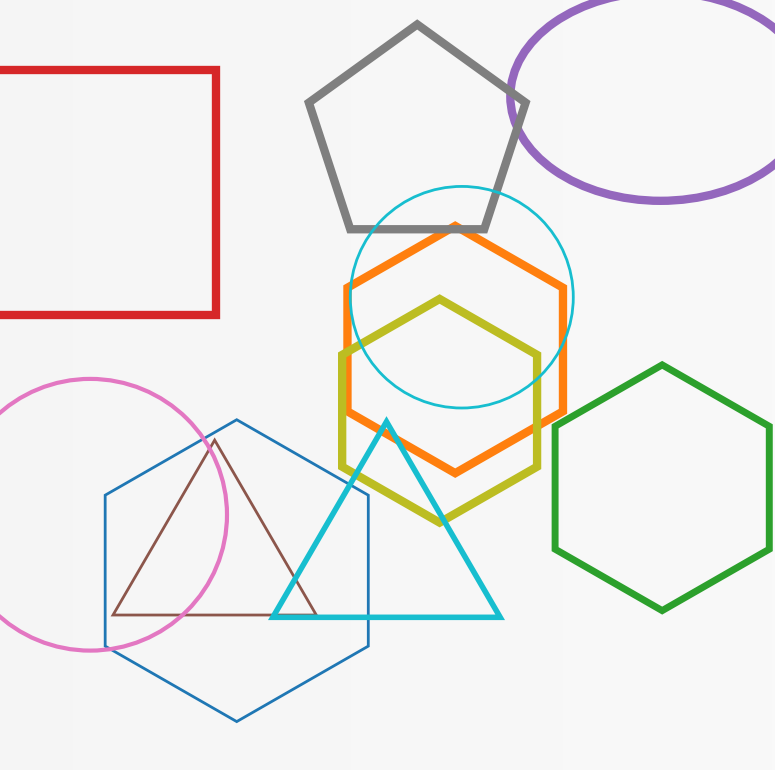[{"shape": "hexagon", "thickness": 1, "radius": 0.98, "center": [0.305, 0.259]}, {"shape": "hexagon", "thickness": 3, "radius": 0.8, "center": [0.587, 0.546]}, {"shape": "hexagon", "thickness": 2.5, "radius": 0.8, "center": [0.854, 0.367]}, {"shape": "square", "thickness": 3, "radius": 0.79, "center": [0.119, 0.75]}, {"shape": "oval", "thickness": 3, "radius": 0.97, "center": [0.852, 0.875]}, {"shape": "triangle", "thickness": 1, "radius": 0.76, "center": [0.277, 0.277]}, {"shape": "circle", "thickness": 1.5, "radius": 0.88, "center": [0.116, 0.331]}, {"shape": "pentagon", "thickness": 3, "radius": 0.74, "center": [0.538, 0.821]}, {"shape": "hexagon", "thickness": 3, "radius": 0.73, "center": [0.567, 0.467]}, {"shape": "triangle", "thickness": 2, "radius": 0.85, "center": [0.499, 0.283]}, {"shape": "circle", "thickness": 1, "radius": 0.72, "center": [0.596, 0.614]}]